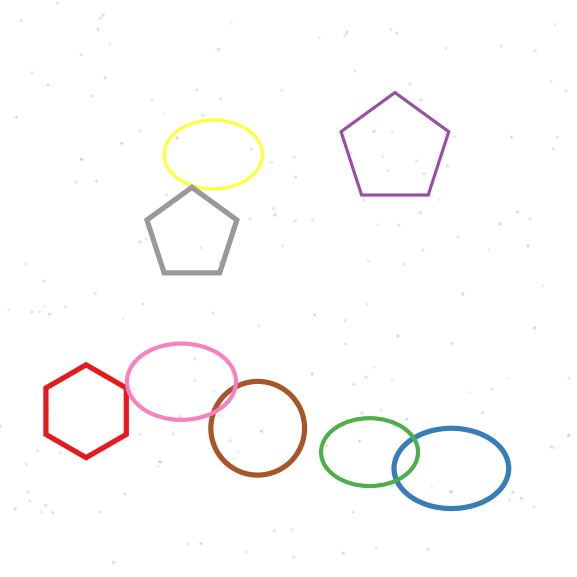[{"shape": "hexagon", "thickness": 2.5, "radius": 0.4, "center": [0.149, 0.287]}, {"shape": "oval", "thickness": 2.5, "radius": 0.5, "center": [0.782, 0.188]}, {"shape": "oval", "thickness": 2, "radius": 0.42, "center": [0.64, 0.216]}, {"shape": "pentagon", "thickness": 1.5, "radius": 0.49, "center": [0.684, 0.741]}, {"shape": "oval", "thickness": 1.5, "radius": 0.43, "center": [0.369, 0.732]}, {"shape": "circle", "thickness": 2.5, "radius": 0.41, "center": [0.446, 0.258]}, {"shape": "oval", "thickness": 2, "radius": 0.47, "center": [0.314, 0.338]}, {"shape": "pentagon", "thickness": 2.5, "radius": 0.41, "center": [0.332, 0.593]}]